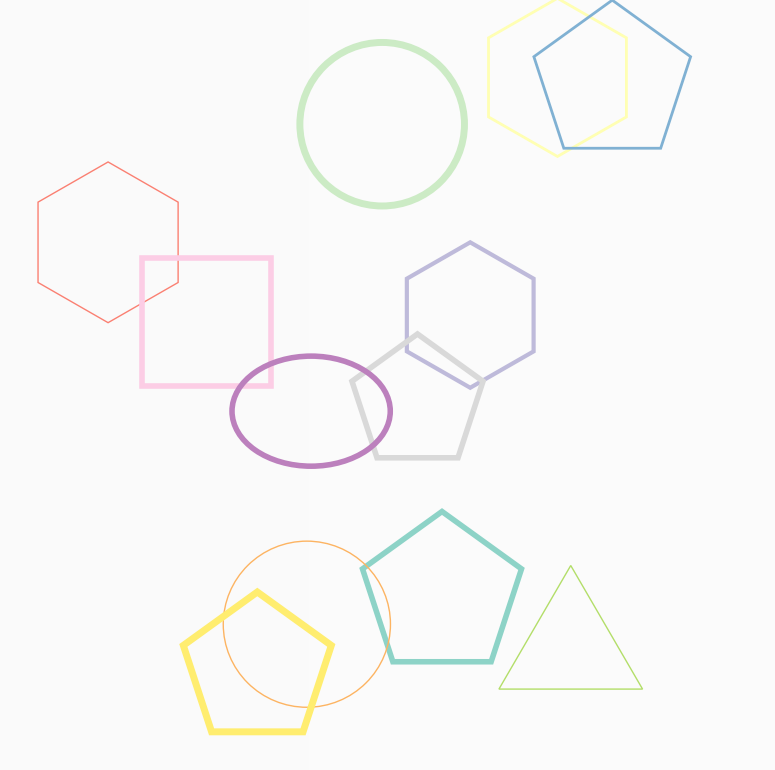[{"shape": "pentagon", "thickness": 2, "radius": 0.54, "center": [0.57, 0.228]}, {"shape": "hexagon", "thickness": 1, "radius": 0.51, "center": [0.719, 0.899]}, {"shape": "hexagon", "thickness": 1.5, "radius": 0.47, "center": [0.607, 0.591]}, {"shape": "hexagon", "thickness": 0.5, "radius": 0.52, "center": [0.139, 0.685]}, {"shape": "pentagon", "thickness": 1, "radius": 0.53, "center": [0.79, 0.893]}, {"shape": "circle", "thickness": 0.5, "radius": 0.54, "center": [0.396, 0.189]}, {"shape": "triangle", "thickness": 0.5, "radius": 0.53, "center": [0.736, 0.159]}, {"shape": "square", "thickness": 2, "radius": 0.42, "center": [0.267, 0.582]}, {"shape": "pentagon", "thickness": 2, "radius": 0.44, "center": [0.539, 0.477]}, {"shape": "oval", "thickness": 2, "radius": 0.51, "center": [0.401, 0.466]}, {"shape": "circle", "thickness": 2.5, "radius": 0.53, "center": [0.493, 0.839]}, {"shape": "pentagon", "thickness": 2.5, "radius": 0.5, "center": [0.332, 0.131]}]